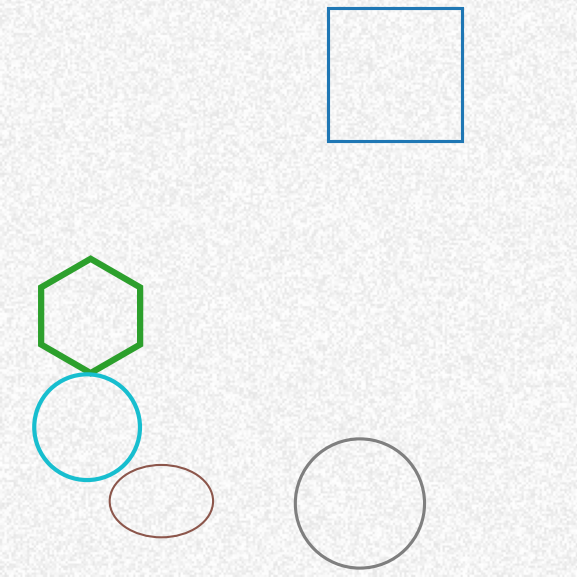[{"shape": "square", "thickness": 1.5, "radius": 0.58, "center": [0.684, 0.87]}, {"shape": "hexagon", "thickness": 3, "radius": 0.49, "center": [0.157, 0.452]}, {"shape": "oval", "thickness": 1, "radius": 0.45, "center": [0.279, 0.131]}, {"shape": "circle", "thickness": 1.5, "radius": 0.56, "center": [0.623, 0.127]}, {"shape": "circle", "thickness": 2, "radius": 0.46, "center": [0.151, 0.259]}]